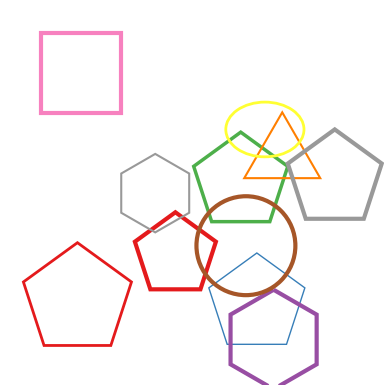[{"shape": "pentagon", "thickness": 2, "radius": 0.74, "center": [0.201, 0.222]}, {"shape": "pentagon", "thickness": 3, "radius": 0.55, "center": [0.456, 0.338]}, {"shape": "pentagon", "thickness": 1, "radius": 0.66, "center": [0.667, 0.212]}, {"shape": "pentagon", "thickness": 2.5, "radius": 0.64, "center": [0.625, 0.528]}, {"shape": "hexagon", "thickness": 3, "radius": 0.65, "center": [0.711, 0.118]}, {"shape": "triangle", "thickness": 1.5, "radius": 0.57, "center": [0.733, 0.594]}, {"shape": "oval", "thickness": 2, "radius": 0.51, "center": [0.688, 0.664]}, {"shape": "circle", "thickness": 3, "radius": 0.64, "center": [0.639, 0.362]}, {"shape": "square", "thickness": 3, "radius": 0.52, "center": [0.211, 0.81]}, {"shape": "pentagon", "thickness": 3, "radius": 0.64, "center": [0.87, 0.536]}, {"shape": "hexagon", "thickness": 1.5, "radius": 0.51, "center": [0.403, 0.498]}]